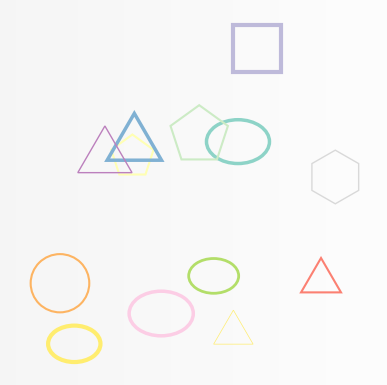[{"shape": "oval", "thickness": 2.5, "radius": 0.41, "center": [0.614, 0.632]}, {"shape": "pentagon", "thickness": 1.5, "radius": 0.29, "center": [0.342, 0.593]}, {"shape": "square", "thickness": 3, "radius": 0.31, "center": [0.663, 0.874]}, {"shape": "triangle", "thickness": 1.5, "radius": 0.3, "center": [0.828, 0.27]}, {"shape": "triangle", "thickness": 2.5, "radius": 0.41, "center": [0.347, 0.624]}, {"shape": "circle", "thickness": 1.5, "radius": 0.38, "center": [0.155, 0.264]}, {"shape": "oval", "thickness": 2, "radius": 0.32, "center": [0.551, 0.283]}, {"shape": "oval", "thickness": 2.5, "radius": 0.41, "center": [0.416, 0.186]}, {"shape": "hexagon", "thickness": 1, "radius": 0.35, "center": [0.865, 0.54]}, {"shape": "triangle", "thickness": 1, "radius": 0.4, "center": [0.271, 0.592]}, {"shape": "pentagon", "thickness": 1.5, "radius": 0.39, "center": [0.514, 0.649]}, {"shape": "triangle", "thickness": 0.5, "radius": 0.29, "center": [0.602, 0.136]}, {"shape": "oval", "thickness": 3, "radius": 0.34, "center": [0.192, 0.107]}]